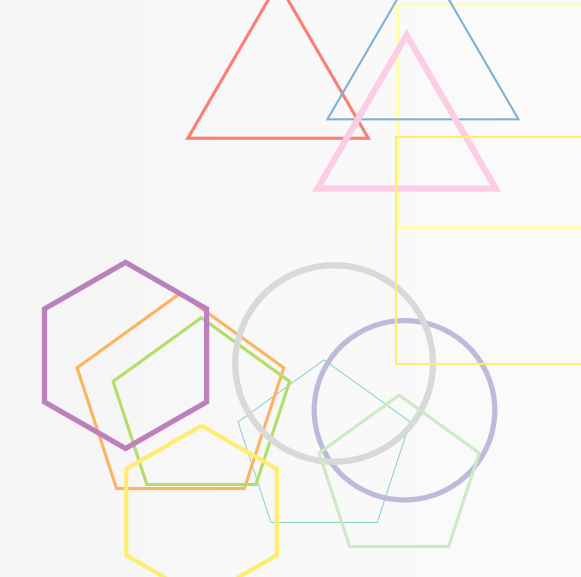[{"shape": "pentagon", "thickness": 0.5, "radius": 0.78, "center": [0.558, 0.22]}, {"shape": "square", "thickness": 1.5, "radius": 0.97, "center": [0.876, 0.799]}, {"shape": "circle", "thickness": 2.5, "radius": 0.78, "center": [0.696, 0.289]}, {"shape": "triangle", "thickness": 1.5, "radius": 0.9, "center": [0.478, 0.849]}, {"shape": "triangle", "thickness": 1, "radius": 0.95, "center": [0.728, 0.887]}, {"shape": "pentagon", "thickness": 1.5, "radius": 0.93, "center": [0.31, 0.304]}, {"shape": "pentagon", "thickness": 1.5, "radius": 0.8, "center": [0.346, 0.289]}, {"shape": "triangle", "thickness": 3, "radius": 0.89, "center": [0.7, 0.761]}, {"shape": "circle", "thickness": 3, "radius": 0.85, "center": [0.575, 0.37]}, {"shape": "hexagon", "thickness": 2.5, "radius": 0.81, "center": [0.216, 0.384]}, {"shape": "pentagon", "thickness": 1.5, "radius": 0.72, "center": [0.687, 0.17]}, {"shape": "hexagon", "thickness": 2, "radius": 0.75, "center": [0.347, 0.112]}, {"shape": "square", "thickness": 1, "radius": 0.98, "center": [0.878, 0.566]}]